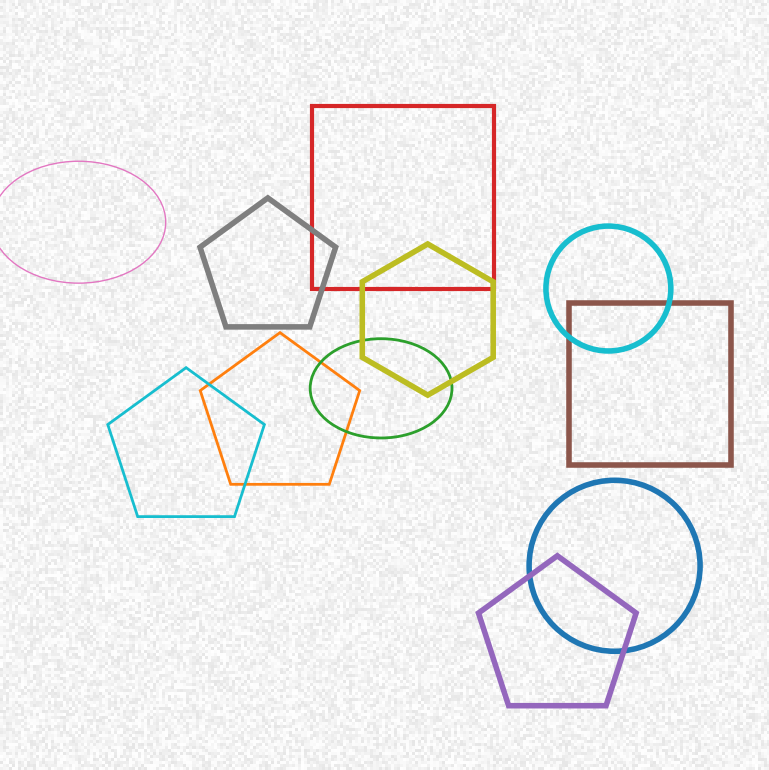[{"shape": "circle", "thickness": 2, "radius": 0.56, "center": [0.798, 0.265]}, {"shape": "pentagon", "thickness": 1, "radius": 0.54, "center": [0.364, 0.459]}, {"shape": "oval", "thickness": 1, "radius": 0.46, "center": [0.495, 0.496]}, {"shape": "square", "thickness": 1.5, "radius": 0.59, "center": [0.523, 0.743]}, {"shape": "pentagon", "thickness": 2, "radius": 0.54, "center": [0.724, 0.171]}, {"shape": "square", "thickness": 2, "radius": 0.53, "center": [0.844, 0.501]}, {"shape": "oval", "thickness": 0.5, "radius": 0.57, "center": [0.102, 0.711]}, {"shape": "pentagon", "thickness": 2, "radius": 0.46, "center": [0.348, 0.65]}, {"shape": "hexagon", "thickness": 2, "radius": 0.49, "center": [0.556, 0.585]}, {"shape": "circle", "thickness": 2, "radius": 0.41, "center": [0.79, 0.625]}, {"shape": "pentagon", "thickness": 1, "radius": 0.53, "center": [0.242, 0.416]}]